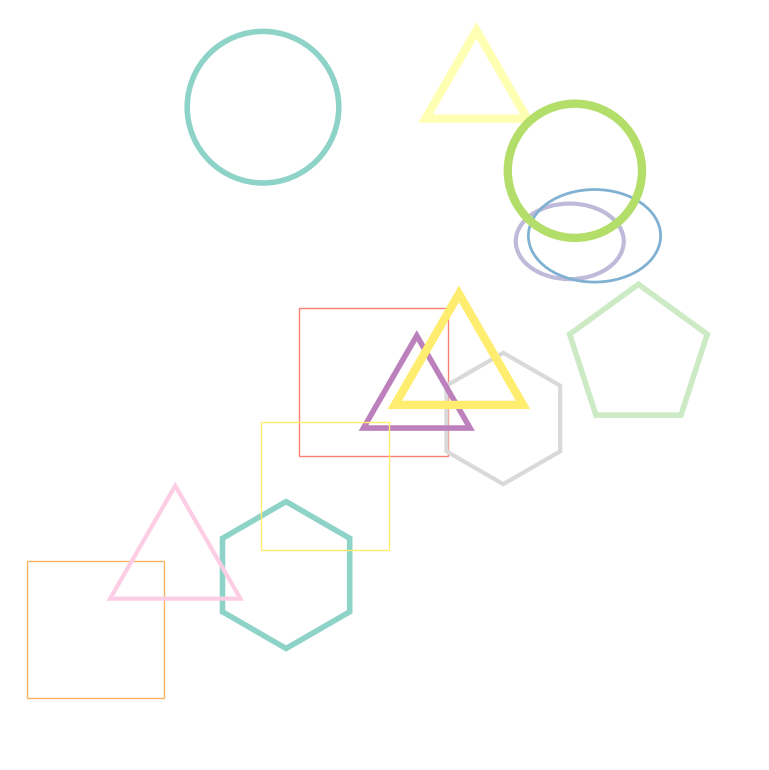[{"shape": "hexagon", "thickness": 2, "radius": 0.48, "center": [0.372, 0.253]}, {"shape": "circle", "thickness": 2, "radius": 0.49, "center": [0.342, 0.861]}, {"shape": "triangle", "thickness": 3, "radius": 0.38, "center": [0.619, 0.884]}, {"shape": "oval", "thickness": 1.5, "radius": 0.35, "center": [0.74, 0.687]}, {"shape": "square", "thickness": 0.5, "radius": 0.48, "center": [0.485, 0.504]}, {"shape": "oval", "thickness": 1, "radius": 0.43, "center": [0.772, 0.694]}, {"shape": "square", "thickness": 0.5, "radius": 0.44, "center": [0.124, 0.183]}, {"shape": "circle", "thickness": 3, "radius": 0.44, "center": [0.747, 0.778]}, {"shape": "triangle", "thickness": 1.5, "radius": 0.49, "center": [0.228, 0.271]}, {"shape": "hexagon", "thickness": 1.5, "radius": 0.43, "center": [0.654, 0.457]}, {"shape": "triangle", "thickness": 2, "radius": 0.4, "center": [0.541, 0.484]}, {"shape": "pentagon", "thickness": 2, "radius": 0.47, "center": [0.829, 0.537]}, {"shape": "square", "thickness": 0.5, "radius": 0.42, "center": [0.422, 0.369]}, {"shape": "triangle", "thickness": 3, "radius": 0.48, "center": [0.596, 0.522]}]